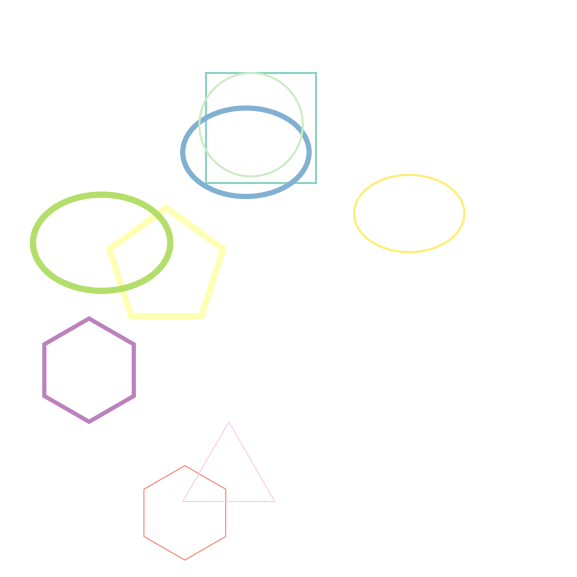[{"shape": "square", "thickness": 1, "radius": 0.48, "center": [0.453, 0.778]}, {"shape": "pentagon", "thickness": 3, "radius": 0.52, "center": [0.288, 0.536]}, {"shape": "hexagon", "thickness": 0.5, "radius": 0.41, "center": [0.32, 0.111]}, {"shape": "oval", "thickness": 2.5, "radius": 0.55, "center": [0.426, 0.736]}, {"shape": "oval", "thickness": 3, "radius": 0.59, "center": [0.176, 0.579]}, {"shape": "triangle", "thickness": 0.5, "radius": 0.46, "center": [0.396, 0.177]}, {"shape": "hexagon", "thickness": 2, "radius": 0.45, "center": [0.154, 0.358]}, {"shape": "circle", "thickness": 1, "radius": 0.45, "center": [0.435, 0.783]}, {"shape": "oval", "thickness": 1, "radius": 0.48, "center": [0.709, 0.629]}]